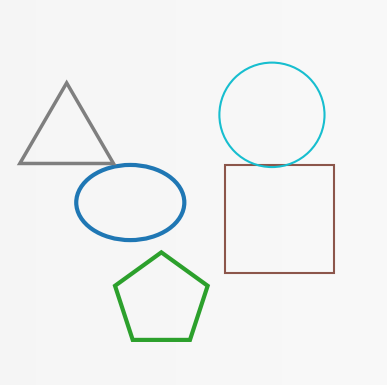[{"shape": "oval", "thickness": 3, "radius": 0.7, "center": [0.336, 0.474]}, {"shape": "pentagon", "thickness": 3, "radius": 0.63, "center": [0.416, 0.219]}, {"shape": "square", "thickness": 1.5, "radius": 0.7, "center": [0.721, 0.431]}, {"shape": "triangle", "thickness": 2.5, "radius": 0.7, "center": [0.172, 0.645]}, {"shape": "circle", "thickness": 1.5, "radius": 0.68, "center": [0.702, 0.702]}]